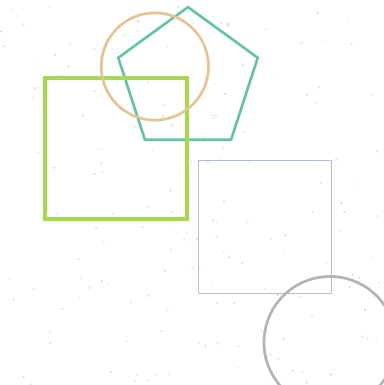[{"shape": "pentagon", "thickness": 2, "radius": 0.95, "center": [0.488, 0.791]}, {"shape": "square", "thickness": 0.5, "radius": 0.86, "center": [0.686, 0.413]}, {"shape": "square", "thickness": 3, "radius": 0.92, "center": [0.301, 0.614]}, {"shape": "circle", "thickness": 2, "radius": 0.7, "center": [0.402, 0.827]}, {"shape": "circle", "thickness": 2, "radius": 0.86, "center": [0.857, 0.111]}]